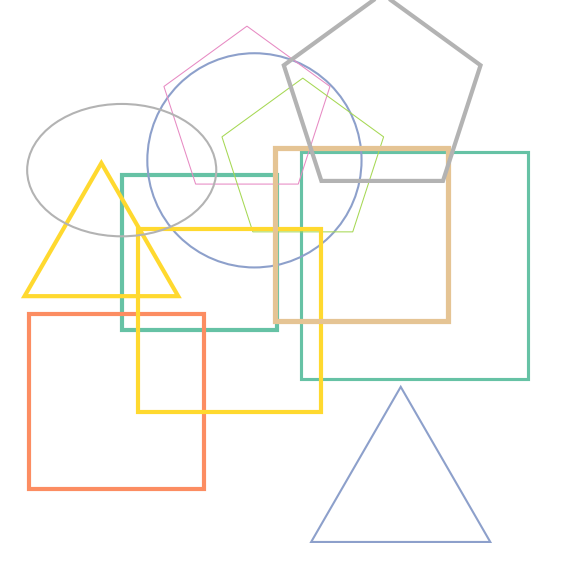[{"shape": "square", "thickness": 2, "radius": 0.67, "center": [0.346, 0.562]}, {"shape": "square", "thickness": 1.5, "radius": 0.98, "center": [0.718, 0.539]}, {"shape": "square", "thickness": 2, "radius": 0.76, "center": [0.202, 0.304]}, {"shape": "circle", "thickness": 1, "radius": 0.93, "center": [0.441, 0.721]}, {"shape": "triangle", "thickness": 1, "radius": 0.9, "center": [0.694, 0.15]}, {"shape": "pentagon", "thickness": 0.5, "radius": 0.76, "center": [0.428, 0.803]}, {"shape": "pentagon", "thickness": 0.5, "radius": 0.74, "center": [0.524, 0.717]}, {"shape": "triangle", "thickness": 2, "radius": 0.77, "center": [0.176, 0.563]}, {"shape": "square", "thickness": 2, "radius": 0.79, "center": [0.398, 0.444]}, {"shape": "square", "thickness": 2.5, "radius": 0.75, "center": [0.626, 0.593]}, {"shape": "oval", "thickness": 1, "radius": 0.82, "center": [0.211, 0.705]}, {"shape": "pentagon", "thickness": 2, "radius": 0.9, "center": [0.662, 0.831]}]